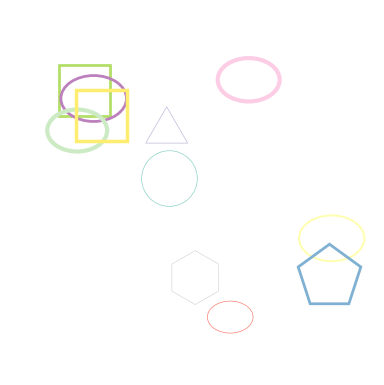[{"shape": "circle", "thickness": 0.5, "radius": 0.36, "center": [0.44, 0.536]}, {"shape": "oval", "thickness": 1.5, "radius": 0.42, "center": [0.862, 0.381]}, {"shape": "triangle", "thickness": 0.5, "radius": 0.31, "center": [0.433, 0.66]}, {"shape": "oval", "thickness": 0.5, "radius": 0.3, "center": [0.598, 0.176]}, {"shape": "pentagon", "thickness": 2, "radius": 0.43, "center": [0.856, 0.28]}, {"shape": "square", "thickness": 2, "radius": 0.33, "center": [0.219, 0.764]}, {"shape": "oval", "thickness": 3, "radius": 0.4, "center": [0.646, 0.793]}, {"shape": "hexagon", "thickness": 0.5, "radius": 0.35, "center": [0.507, 0.279]}, {"shape": "oval", "thickness": 2, "radius": 0.43, "center": [0.243, 0.744]}, {"shape": "oval", "thickness": 3, "radius": 0.39, "center": [0.2, 0.661]}, {"shape": "square", "thickness": 2.5, "radius": 0.33, "center": [0.264, 0.699]}]